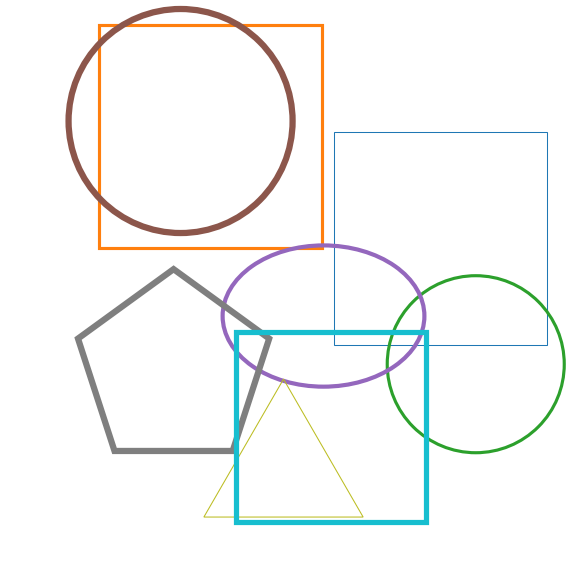[{"shape": "square", "thickness": 0.5, "radius": 0.92, "center": [0.763, 0.586]}, {"shape": "square", "thickness": 1.5, "radius": 0.97, "center": [0.365, 0.762]}, {"shape": "circle", "thickness": 1.5, "radius": 0.77, "center": [0.824, 0.368]}, {"shape": "oval", "thickness": 2, "radius": 0.87, "center": [0.56, 0.452]}, {"shape": "circle", "thickness": 3, "radius": 0.97, "center": [0.313, 0.79]}, {"shape": "pentagon", "thickness": 3, "radius": 0.87, "center": [0.301, 0.359]}, {"shape": "triangle", "thickness": 0.5, "radius": 0.8, "center": [0.491, 0.183]}, {"shape": "square", "thickness": 2.5, "radius": 0.82, "center": [0.573, 0.26]}]